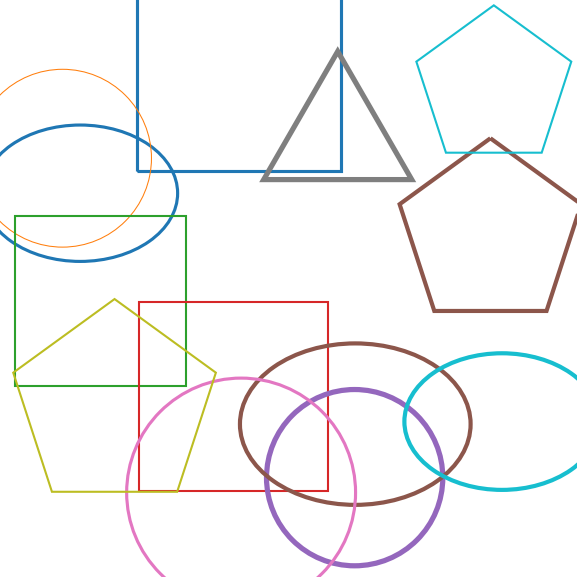[{"shape": "oval", "thickness": 1.5, "radius": 0.84, "center": [0.139, 0.665]}, {"shape": "square", "thickness": 1.5, "radius": 0.88, "center": [0.414, 0.879]}, {"shape": "circle", "thickness": 0.5, "radius": 0.77, "center": [0.108, 0.725]}, {"shape": "square", "thickness": 1, "radius": 0.74, "center": [0.174, 0.478]}, {"shape": "square", "thickness": 1, "radius": 0.82, "center": [0.405, 0.312]}, {"shape": "circle", "thickness": 2.5, "radius": 0.76, "center": [0.614, 0.172]}, {"shape": "pentagon", "thickness": 2, "radius": 0.83, "center": [0.849, 0.594]}, {"shape": "oval", "thickness": 2, "radius": 1.0, "center": [0.615, 0.265]}, {"shape": "circle", "thickness": 1.5, "radius": 0.99, "center": [0.418, 0.146]}, {"shape": "triangle", "thickness": 2.5, "radius": 0.74, "center": [0.585, 0.762]}, {"shape": "pentagon", "thickness": 1, "radius": 0.92, "center": [0.198, 0.297]}, {"shape": "oval", "thickness": 2, "radius": 0.84, "center": [0.869, 0.269]}, {"shape": "pentagon", "thickness": 1, "radius": 0.71, "center": [0.855, 0.849]}]